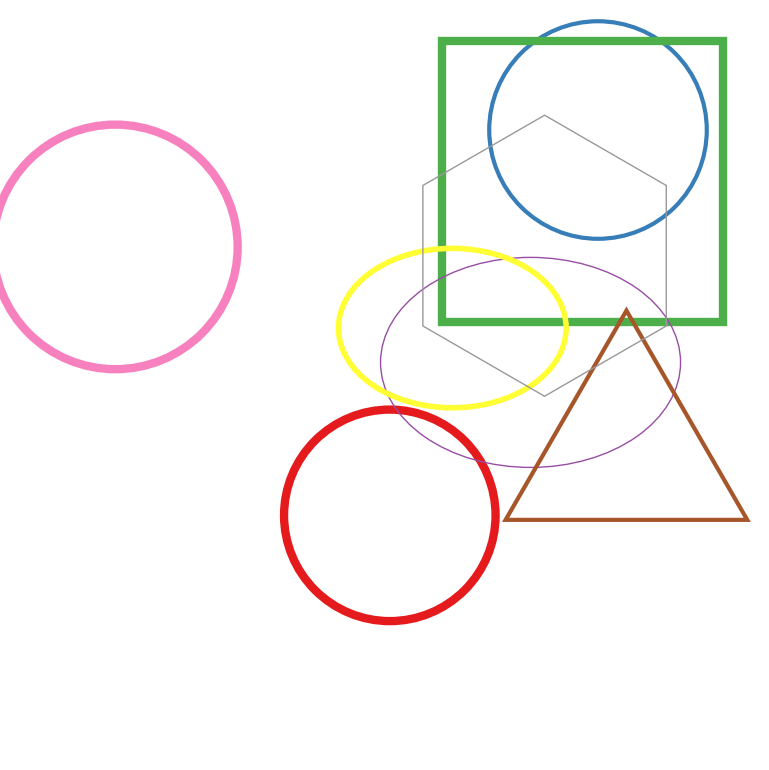[{"shape": "circle", "thickness": 3, "radius": 0.69, "center": [0.506, 0.331]}, {"shape": "circle", "thickness": 1.5, "radius": 0.71, "center": [0.777, 0.831]}, {"shape": "square", "thickness": 3, "radius": 0.91, "center": [0.757, 0.764]}, {"shape": "oval", "thickness": 0.5, "radius": 0.97, "center": [0.689, 0.529]}, {"shape": "oval", "thickness": 2, "radius": 0.74, "center": [0.587, 0.574]}, {"shape": "triangle", "thickness": 1.5, "radius": 0.91, "center": [0.814, 0.415]}, {"shape": "circle", "thickness": 3, "radius": 0.79, "center": [0.15, 0.679]}, {"shape": "hexagon", "thickness": 0.5, "radius": 0.91, "center": [0.707, 0.668]}]